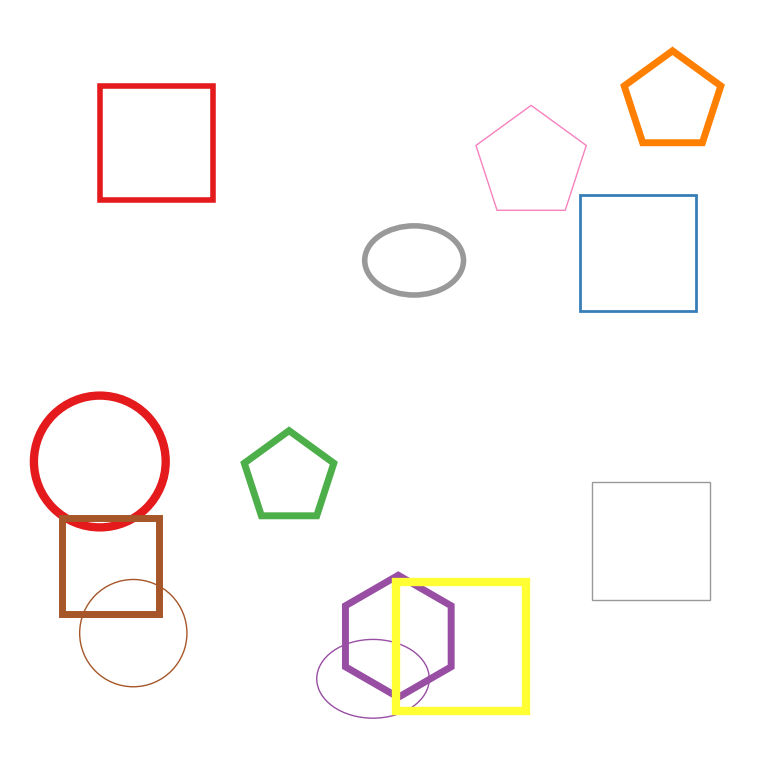[{"shape": "circle", "thickness": 3, "radius": 0.43, "center": [0.13, 0.401]}, {"shape": "square", "thickness": 2, "radius": 0.37, "center": [0.203, 0.814]}, {"shape": "square", "thickness": 1, "radius": 0.38, "center": [0.828, 0.671]}, {"shape": "pentagon", "thickness": 2.5, "radius": 0.31, "center": [0.375, 0.38]}, {"shape": "hexagon", "thickness": 2.5, "radius": 0.4, "center": [0.517, 0.174]}, {"shape": "oval", "thickness": 0.5, "radius": 0.37, "center": [0.484, 0.118]}, {"shape": "pentagon", "thickness": 2.5, "radius": 0.33, "center": [0.873, 0.868]}, {"shape": "square", "thickness": 3, "radius": 0.42, "center": [0.599, 0.16]}, {"shape": "circle", "thickness": 0.5, "radius": 0.35, "center": [0.173, 0.178]}, {"shape": "square", "thickness": 2.5, "radius": 0.31, "center": [0.144, 0.265]}, {"shape": "pentagon", "thickness": 0.5, "radius": 0.38, "center": [0.69, 0.788]}, {"shape": "square", "thickness": 0.5, "radius": 0.38, "center": [0.845, 0.297]}, {"shape": "oval", "thickness": 2, "radius": 0.32, "center": [0.538, 0.662]}]